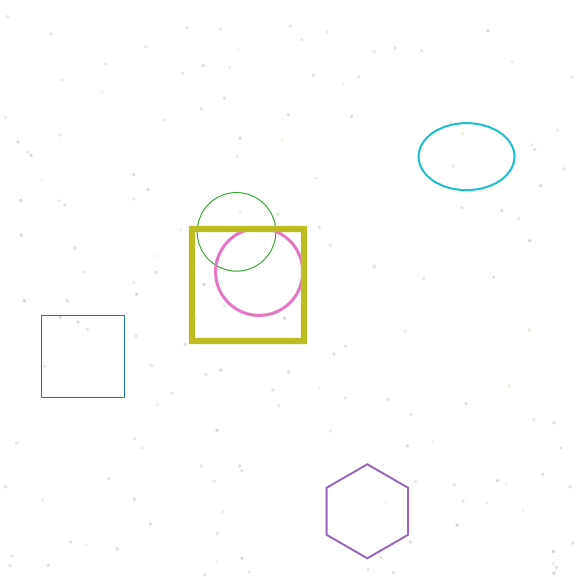[{"shape": "square", "thickness": 0.5, "radius": 0.36, "center": [0.143, 0.383]}, {"shape": "circle", "thickness": 0.5, "radius": 0.34, "center": [0.41, 0.598]}, {"shape": "hexagon", "thickness": 1, "radius": 0.41, "center": [0.636, 0.114]}, {"shape": "circle", "thickness": 1.5, "radius": 0.38, "center": [0.449, 0.528]}, {"shape": "square", "thickness": 3, "radius": 0.49, "center": [0.43, 0.505]}, {"shape": "oval", "thickness": 1, "radius": 0.41, "center": [0.808, 0.728]}]